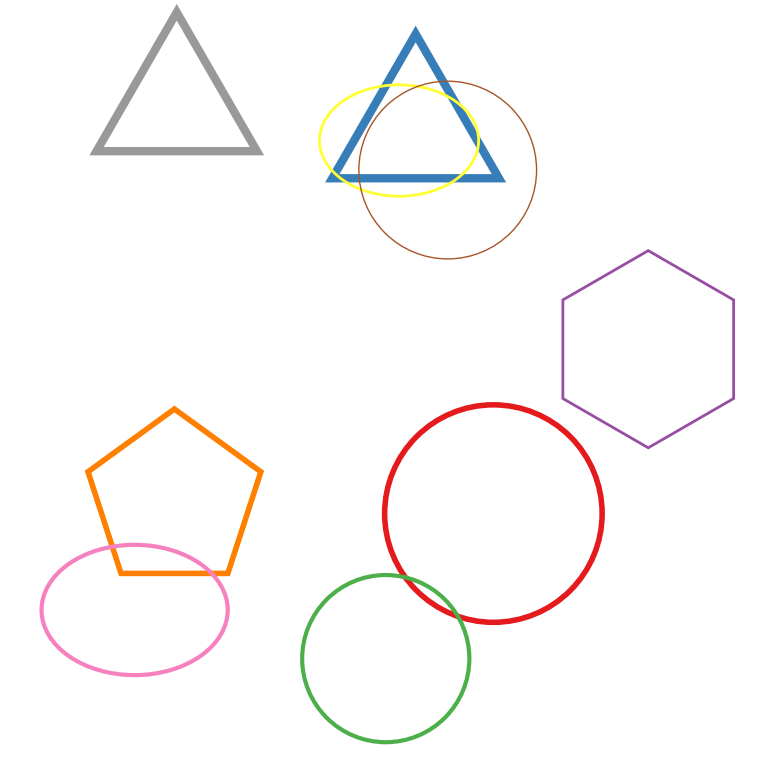[{"shape": "circle", "thickness": 2, "radius": 0.71, "center": [0.641, 0.333]}, {"shape": "triangle", "thickness": 3, "radius": 0.62, "center": [0.54, 0.831]}, {"shape": "circle", "thickness": 1.5, "radius": 0.54, "center": [0.501, 0.145]}, {"shape": "hexagon", "thickness": 1, "radius": 0.64, "center": [0.842, 0.546]}, {"shape": "pentagon", "thickness": 2, "radius": 0.59, "center": [0.227, 0.351]}, {"shape": "oval", "thickness": 1, "radius": 0.52, "center": [0.518, 0.817]}, {"shape": "circle", "thickness": 0.5, "radius": 0.58, "center": [0.581, 0.779]}, {"shape": "oval", "thickness": 1.5, "radius": 0.6, "center": [0.175, 0.208]}, {"shape": "triangle", "thickness": 3, "radius": 0.6, "center": [0.23, 0.864]}]